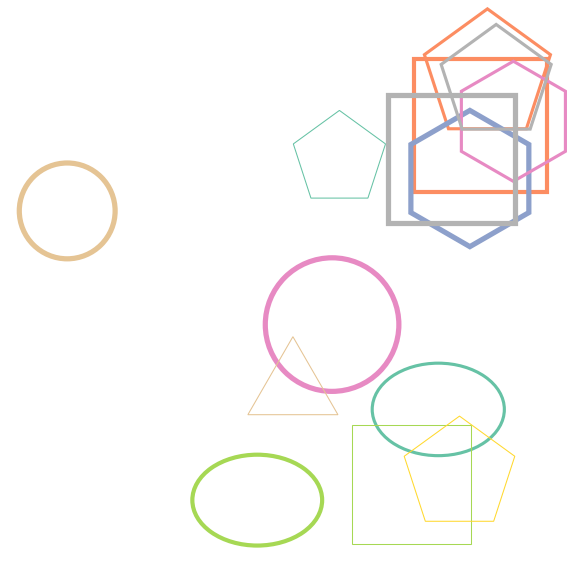[{"shape": "oval", "thickness": 1.5, "radius": 0.57, "center": [0.759, 0.29]}, {"shape": "pentagon", "thickness": 0.5, "radius": 0.42, "center": [0.588, 0.724]}, {"shape": "pentagon", "thickness": 1.5, "radius": 0.57, "center": [0.844, 0.869]}, {"shape": "square", "thickness": 2, "radius": 0.58, "center": [0.833, 0.781]}, {"shape": "hexagon", "thickness": 2.5, "radius": 0.59, "center": [0.814, 0.69]}, {"shape": "hexagon", "thickness": 1.5, "radius": 0.52, "center": [0.889, 0.789]}, {"shape": "circle", "thickness": 2.5, "radius": 0.58, "center": [0.575, 0.437]}, {"shape": "square", "thickness": 0.5, "radius": 0.52, "center": [0.713, 0.16]}, {"shape": "oval", "thickness": 2, "radius": 0.56, "center": [0.445, 0.133]}, {"shape": "pentagon", "thickness": 0.5, "radius": 0.5, "center": [0.796, 0.178]}, {"shape": "triangle", "thickness": 0.5, "radius": 0.45, "center": [0.507, 0.326]}, {"shape": "circle", "thickness": 2.5, "radius": 0.41, "center": [0.116, 0.634]}, {"shape": "pentagon", "thickness": 1.5, "radius": 0.5, "center": [0.859, 0.857]}, {"shape": "square", "thickness": 2.5, "radius": 0.55, "center": [0.782, 0.723]}]